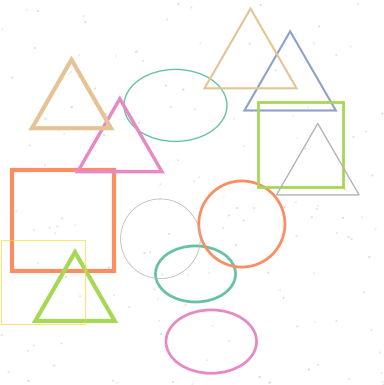[{"shape": "oval", "thickness": 2, "radius": 0.52, "center": [0.508, 0.288]}, {"shape": "oval", "thickness": 1, "radius": 0.67, "center": [0.456, 0.726]}, {"shape": "circle", "thickness": 2, "radius": 0.56, "center": [0.628, 0.418]}, {"shape": "square", "thickness": 3, "radius": 0.66, "center": [0.164, 0.428]}, {"shape": "triangle", "thickness": 1.5, "radius": 0.69, "center": [0.754, 0.782]}, {"shape": "triangle", "thickness": 2.5, "radius": 0.63, "center": [0.311, 0.617]}, {"shape": "oval", "thickness": 2, "radius": 0.59, "center": [0.549, 0.113]}, {"shape": "triangle", "thickness": 3, "radius": 0.6, "center": [0.195, 0.226]}, {"shape": "square", "thickness": 2, "radius": 0.55, "center": [0.781, 0.625]}, {"shape": "square", "thickness": 0.5, "radius": 0.55, "center": [0.111, 0.268]}, {"shape": "triangle", "thickness": 1.5, "radius": 0.69, "center": [0.651, 0.84]}, {"shape": "triangle", "thickness": 3, "radius": 0.59, "center": [0.186, 0.726]}, {"shape": "circle", "thickness": 0.5, "radius": 0.52, "center": [0.417, 0.38]}, {"shape": "triangle", "thickness": 1, "radius": 0.62, "center": [0.825, 0.556]}]